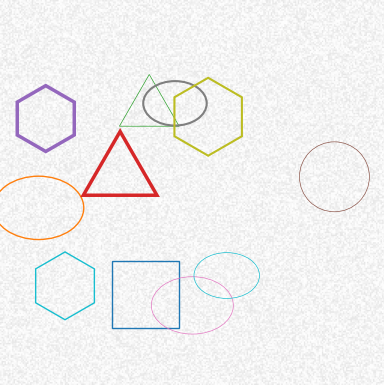[{"shape": "square", "thickness": 1, "radius": 0.43, "center": [0.378, 0.234]}, {"shape": "oval", "thickness": 1, "radius": 0.59, "center": [0.1, 0.46]}, {"shape": "triangle", "thickness": 0.5, "radius": 0.45, "center": [0.388, 0.717]}, {"shape": "triangle", "thickness": 2.5, "radius": 0.55, "center": [0.312, 0.548]}, {"shape": "hexagon", "thickness": 2.5, "radius": 0.43, "center": [0.119, 0.692]}, {"shape": "circle", "thickness": 0.5, "radius": 0.45, "center": [0.869, 0.541]}, {"shape": "oval", "thickness": 0.5, "radius": 0.53, "center": [0.5, 0.207]}, {"shape": "oval", "thickness": 1.5, "radius": 0.41, "center": [0.454, 0.732]}, {"shape": "hexagon", "thickness": 1.5, "radius": 0.51, "center": [0.541, 0.697]}, {"shape": "oval", "thickness": 0.5, "radius": 0.43, "center": [0.589, 0.284]}, {"shape": "hexagon", "thickness": 1, "radius": 0.44, "center": [0.169, 0.258]}]